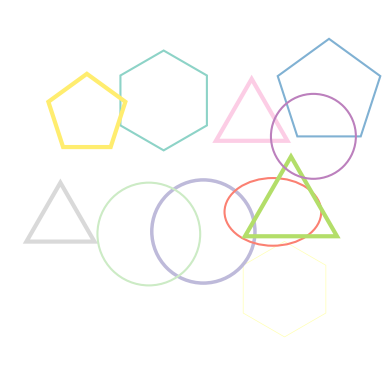[{"shape": "hexagon", "thickness": 1.5, "radius": 0.65, "center": [0.425, 0.739]}, {"shape": "hexagon", "thickness": 0.5, "radius": 0.62, "center": [0.739, 0.249]}, {"shape": "circle", "thickness": 2.5, "radius": 0.67, "center": [0.528, 0.399]}, {"shape": "oval", "thickness": 1.5, "radius": 0.63, "center": [0.709, 0.45]}, {"shape": "pentagon", "thickness": 1.5, "radius": 0.7, "center": [0.855, 0.759]}, {"shape": "triangle", "thickness": 3, "radius": 0.69, "center": [0.756, 0.455]}, {"shape": "triangle", "thickness": 3, "radius": 0.54, "center": [0.654, 0.688]}, {"shape": "triangle", "thickness": 3, "radius": 0.51, "center": [0.157, 0.423]}, {"shape": "circle", "thickness": 1.5, "radius": 0.55, "center": [0.814, 0.646]}, {"shape": "circle", "thickness": 1.5, "radius": 0.67, "center": [0.387, 0.392]}, {"shape": "pentagon", "thickness": 3, "radius": 0.53, "center": [0.226, 0.703]}]